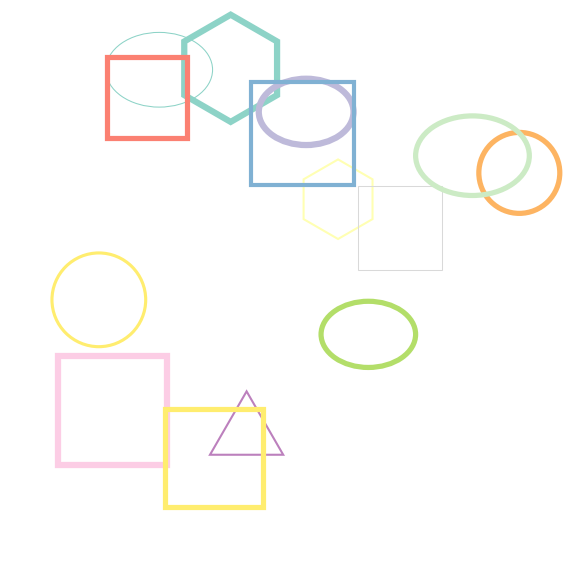[{"shape": "hexagon", "thickness": 3, "radius": 0.46, "center": [0.399, 0.881]}, {"shape": "oval", "thickness": 0.5, "radius": 0.46, "center": [0.276, 0.878]}, {"shape": "hexagon", "thickness": 1, "radius": 0.34, "center": [0.585, 0.654]}, {"shape": "oval", "thickness": 3, "radius": 0.41, "center": [0.53, 0.805]}, {"shape": "square", "thickness": 2.5, "radius": 0.35, "center": [0.255, 0.83]}, {"shape": "square", "thickness": 2, "radius": 0.45, "center": [0.525, 0.769]}, {"shape": "circle", "thickness": 2.5, "radius": 0.35, "center": [0.899, 0.7]}, {"shape": "oval", "thickness": 2.5, "radius": 0.41, "center": [0.638, 0.42]}, {"shape": "square", "thickness": 3, "radius": 0.47, "center": [0.195, 0.289]}, {"shape": "square", "thickness": 0.5, "radius": 0.36, "center": [0.693, 0.604]}, {"shape": "triangle", "thickness": 1, "radius": 0.37, "center": [0.427, 0.248]}, {"shape": "oval", "thickness": 2.5, "radius": 0.49, "center": [0.818, 0.73]}, {"shape": "circle", "thickness": 1.5, "radius": 0.41, "center": [0.171, 0.48]}, {"shape": "square", "thickness": 2.5, "radius": 0.43, "center": [0.371, 0.206]}]